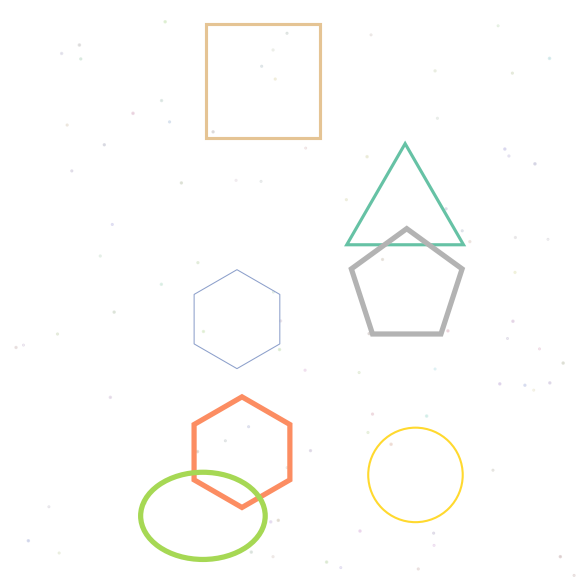[{"shape": "triangle", "thickness": 1.5, "radius": 0.58, "center": [0.702, 0.634]}, {"shape": "hexagon", "thickness": 2.5, "radius": 0.48, "center": [0.419, 0.216]}, {"shape": "hexagon", "thickness": 0.5, "radius": 0.43, "center": [0.41, 0.446]}, {"shape": "oval", "thickness": 2.5, "radius": 0.54, "center": [0.351, 0.106]}, {"shape": "circle", "thickness": 1, "radius": 0.41, "center": [0.719, 0.177]}, {"shape": "square", "thickness": 1.5, "radius": 0.49, "center": [0.455, 0.859]}, {"shape": "pentagon", "thickness": 2.5, "radius": 0.5, "center": [0.704, 0.502]}]